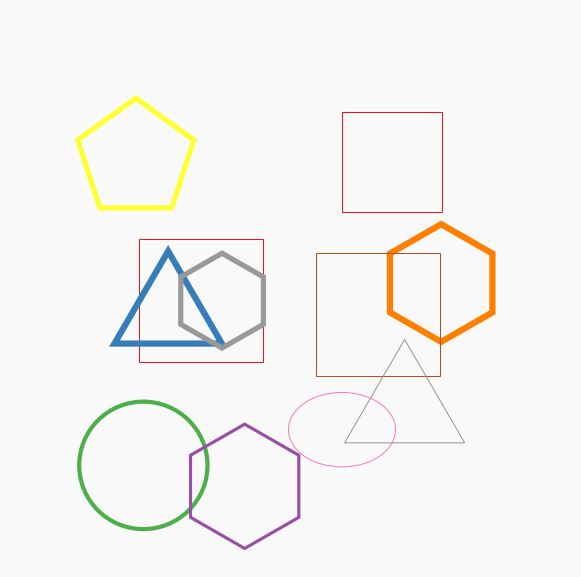[{"shape": "square", "thickness": 0.5, "radius": 0.53, "center": [0.346, 0.478]}, {"shape": "square", "thickness": 0.5, "radius": 0.43, "center": [0.674, 0.719]}, {"shape": "triangle", "thickness": 3, "radius": 0.53, "center": [0.289, 0.458]}, {"shape": "circle", "thickness": 2, "radius": 0.55, "center": [0.247, 0.193]}, {"shape": "hexagon", "thickness": 1.5, "radius": 0.54, "center": [0.421, 0.157]}, {"shape": "hexagon", "thickness": 3, "radius": 0.51, "center": [0.759, 0.509]}, {"shape": "pentagon", "thickness": 2.5, "radius": 0.53, "center": [0.234, 0.724]}, {"shape": "square", "thickness": 0.5, "radius": 0.53, "center": [0.65, 0.455]}, {"shape": "oval", "thickness": 0.5, "radius": 0.46, "center": [0.588, 0.255]}, {"shape": "hexagon", "thickness": 2.5, "radius": 0.41, "center": [0.382, 0.479]}, {"shape": "triangle", "thickness": 0.5, "radius": 0.6, "center": [0.696, 0.292]}]